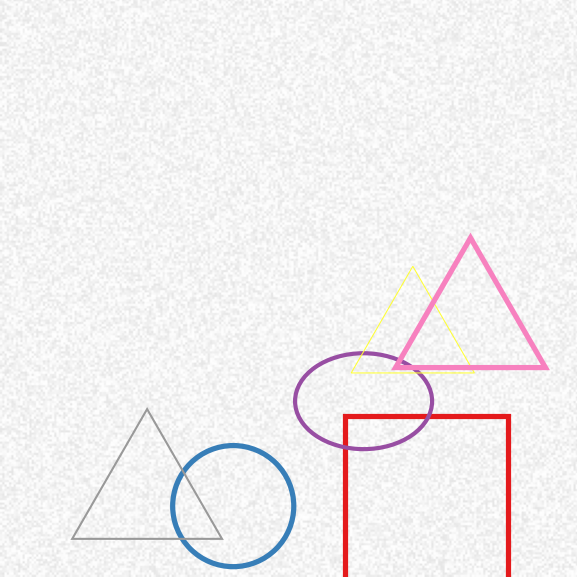[{"shape": "square", "thickness": 2.5, "radius": 0.71, "center": [0.738, 0.138]}, {"shape": "circle", "thickness": 2.5, "radius": 0.52, "center": [0.404, 0.123]}, {"shape": "oval", "thickness": 2, "radius": 0.59, "center": [0.63, 0.304]}, {"shape": "triangle", "thickness": 0.5, "radius": 0.62, "center": [0.715, 0.415]}, {"shape": "triangle", "thickness": 2.5, "radius": 0.75, "center": [0.815, 0.438]}, {"shape": "triangle", "thickness": 1, "radius": 0.75, "center": [0.255, 0.141]}]